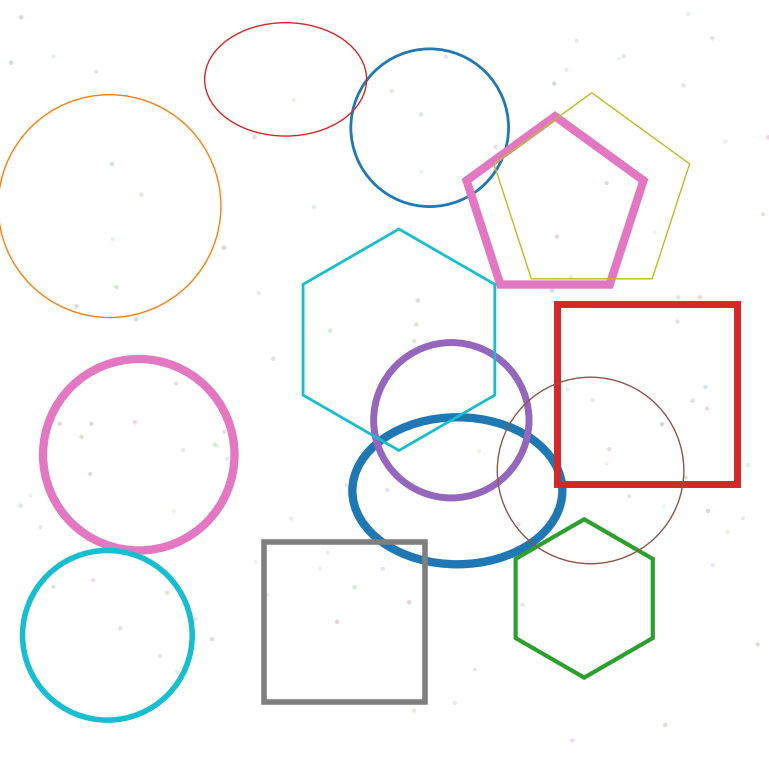[{"shape": "circle", "thickness": 1, "radius": 0.51, "center": [0.558, 0.834]}, {"shape": "oval", "thickness": 3, "radius": 0.68, "center": [0.594, 0.363]}, {"shape": "circle", "thickness": 0.5, "radius": 0.72, "center": [0.142, 0.732]}, {"shape": "hexagon", "thickness": 1.5, "radius": 0.51, "center": [0.759, 0.223]}, {"shape": "oval", "thickness": 0.5, "radius": 0.53, "center": [0.371, 0.897]}, {"shape": "square", "thickness": 2.5, "radius": 0.58, "center": [0.84, 0.488]}, {"shape": "circle", "thickness": 2.5, "radius": 0.5, "center": [0.586, 0.454]}, {"shape": "circle", "thickness": 0.5, "radius": 0.61, "center": [0.767, 0.389]}, {"shape": "circle", "thickness": 3, "radius": 0.62, "center": [0.18, 0.409]}, {"shape": "pentagon", "thickness": 3, "radius": 0.6, "center": [0.721, 0.728]}, {"shape": "square", "thickness": 2, "radius": 0.52, "center": [0.447, 0.192]}, {"shape": "pentagon", "thickness": 0.5, "radius": 0.67, "center": [0.769, 0.746]}, {"shape": "circle", "thickness": 2, "radius": 0.55, "center": [0.139, 0.175]}, {"shape": "hexagon", "thickness": 1, "radius": 0.72, "center": [0.518, 0.559]}]